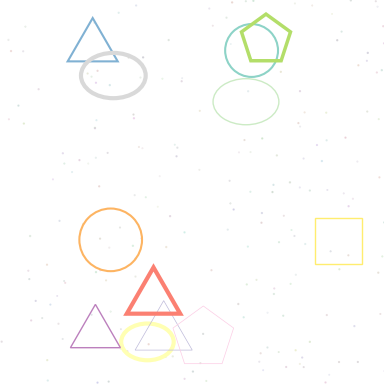[{"shape": "circle", "thickness": 1.5, "radius": 0.34, "center": [0.653, 0.869]}, {"shape": "oval", "thickness": 3, "radius": 0.34, "center": [0.383, 0.112]}, {"shape": "triangle", "thickness": 0.5, "radius": 0.43, "center": [0.425, 0.134]}, {"shape": "triangle", "thickness": 3, "radius": 0.4, "center": [0.399, 0.225]}, {"shape": "triangle", "thickness": 1.5, "radius": 0.38, "center": [0.241, 0.878]}, {"shape": "circle", "thickness": 1.5, "radius": 0.41, "center": [0.288, 0.377]}, {"shape": "pentagon", "thickness": 2.5, "radius": 0.33, "center": [0.691, 0.896]}, {"shape": "pentagon", "thickness": 0.5, "radius": 0.41, "center": [0.528, 0.122]}, {"shape": "oval", "thickness": 3, "radius": 0.42, "center": [0.294, 0.804]}, {"shape": "triangle", "thickness": 1, "radius": 0.37, "center": [0.248, 0.134]}, {"shape": "oval", "thickness": 1, "radius": 0.43, "center": [0.639, 0.736]}, {"shape": "square", "thickness": 1, "radius": 0.3, "center": [0.88, 0.373]}]